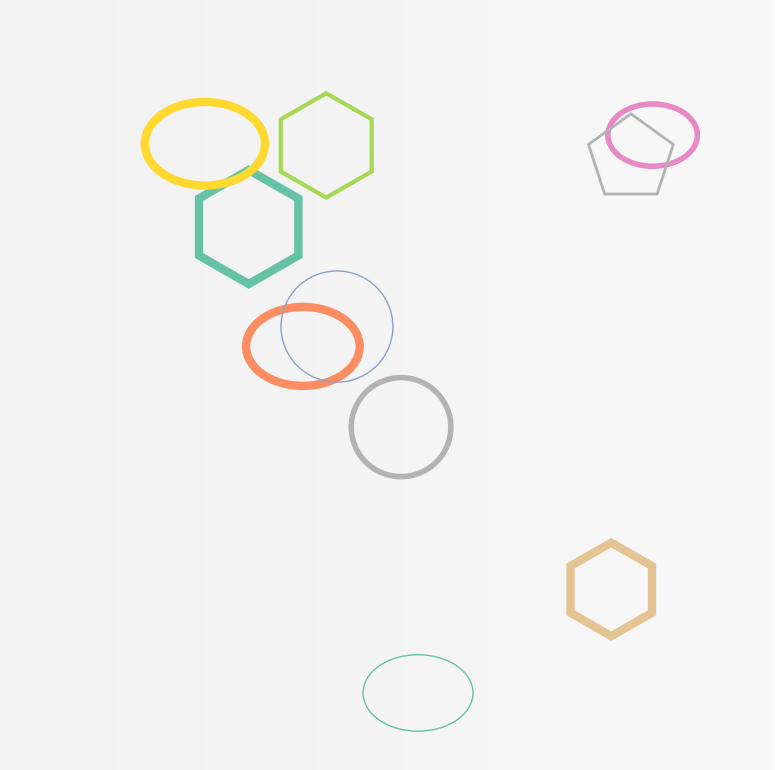[{"shape": "hexagon", "thickness": 3, "radius": 0.37, "center": [0.321, 0.705]}, {"shape": "oval", "thickness": 0.5, "radius": 0.35, "center": [0.539, 0.1]}, {"shape": "oval", "thickness": 3, "radius": 0.37, "center": [0.391, 0.55]}, {"shape": "circle", "thickness": 0.5, "radius": 0.36, "center": [0.435, 0.576]}, {"shape": "oval", "thickness": 2, "radius": 0.29, "center": [0.842, 0.825]}, {"shape": "hexagon", "thickness": 1.5, "radius": 0.34, "center": [0.421, 0.811]}, {"shape": "oval", "thickness": 3, "radius": 0.39, "center": [0.264, 0.813]}, {"shape": "hexagon", "thickness": 3, "radius": 0.3, "center": [0.789, 0.235]}, {"shape": "pentagon", "thickness": 1, "radius": 0.29, "center": [0.814, 0.795]}, {"shape": "circle", "thickness": 2, "radius": 0.32, "center": [0.518, 0.445]}]